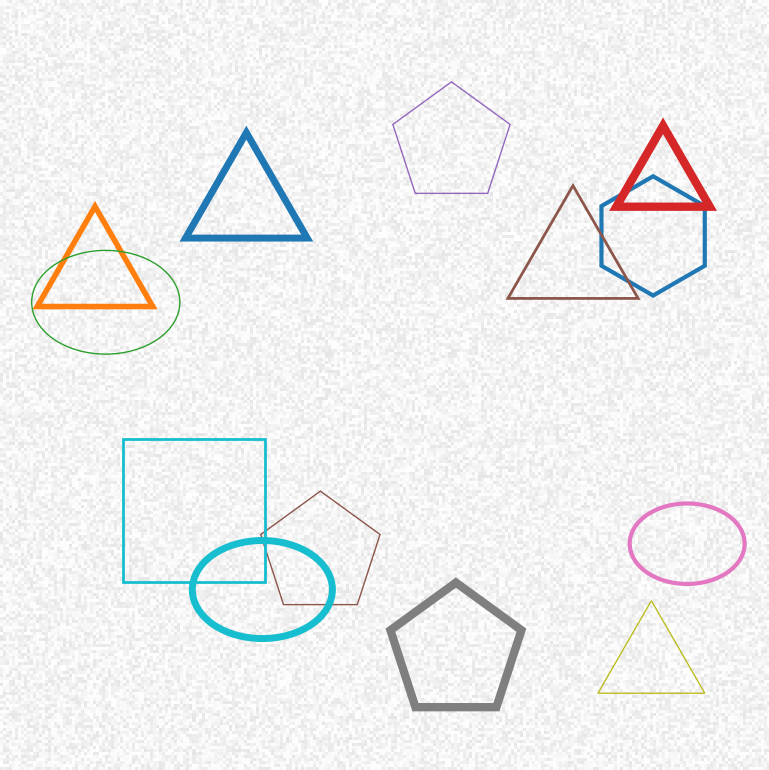[{"shape": "hexagon", "thickness": 1.5, "radius": 0.39, "center": [0.848, 0.694]}, {"shape": "triangle", "thickness": 2.5, "radius": 0.46, "center": [0.32, 0.736]}, {"shape": "triangle", "thickness": 2, "radius": 0.43, "center": [0.123, 0.645]}, {"shape": "oval", "thickness": 0.5, "radius": 0.48, "center": [0.137, 0.607]}, {"shape": "triangle", "thickness": 3, "radius": 0.35, "center": [0.861, 0.767]}, {"shape": "pentagon", "thickness": 0.5, "radius": 0.4, "center": [0.586, 0.814]}, {"shape": "triangle", "thickness": 1, "radius": 0.49, "center": [0.744, 0.661]}, {"shape": "pentagon", "thickness": 0.5, "radius": 0.41, "center": [0.416, 0.281]}, {"shape": "oval", "thickness": 1.5, "radius": 0.37, "center": [0.892, 0.294]}, {"shape": "pentagon", "thickness": 3, "radius": 0.45, "center": [0.592, 0.154]}, {"shape": "triangle", "thickness": 0.5, "radius": 0.4, "center": [0.846, 0.14]}, {"shape": "oval", "thickness": 2.5, "radius": 0.45, "center": [0.341, 0.234]}, {"shape": "square", "thickness": 1, "radius": 0.46, "center": [0.252, 0.337]}]